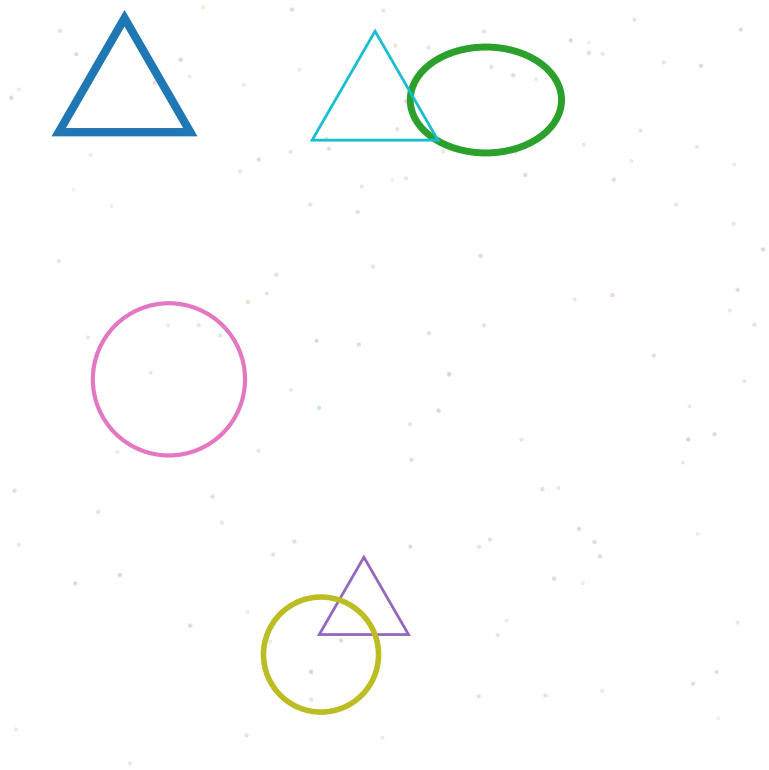[{"shape": "triangle", "thickness": 3, "radius": 0.49, "center": [0.162, 0.878]}, {"shape": "oval", "thickness": 2.5, "radius": 0.49, "center": [0.631, 0.87]}, {"shape": "triangle", "thickness": 1, "radius": 0.33, "center": [0.473, 0.209]}, {"shape": "circle", "thickness": 1.5, "radius": 0.49, "center": [0.219, 0.507]}, {"shape": "circle", "thickness": 2, "radius": 0.37, "center": [0.417, 0.15]}, {"shape": "triangle", "thickness": 1, "radius": 0.47, "center": [0.487, 0.865]}]